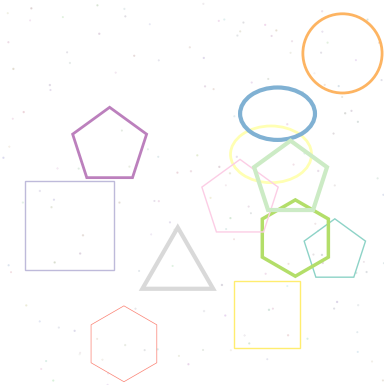[{"shape": "pentagon", "thickness": 1, "radius": 0.42, "center": [0.87, 0.348]}, {"shape": "oval", "thickness": 2, "radius": 0.53, "center": [0.704, 0.599]}, {"shape": "square", "thickness": 1, "radius": 0.58, "center": [0.18, 0.415]}, {"shape": "hexagon", "thickness": 0.5, "radius": 0.49, "center": [0.322, 0.107]}, {"shape": "oval", "thickness": 3, "radius": 0.49, "center": [0.721, 0.705]}, {"shape": "circle", "thickness": 2, "radius": 0.51, "center": [0.89, 0.861]}, {"shape": "hexagon", "thickness": 2.5, "radius": 0.5, "center": [0.767, 0.382]}, {"shape": "pentagon", "thickness": 1, "radius": 0.52, "center": [0.623, 0.482]}, {"shape": "triangle", "thickness": 3, "radius": 0.53, "center": [0.462, 0.303]}, {"shape": "pentagon", "thickness": 2, "radius": 0.5, "center": [0.285, 0.62]}, {"shape": "pentagon", "thickness": 3, "radius": 0.5, "center": [0.755, 0.535]}, {"shape": "square", "thickness": 1, "radius": 0.43, "center": [0.693, 0.183]}]